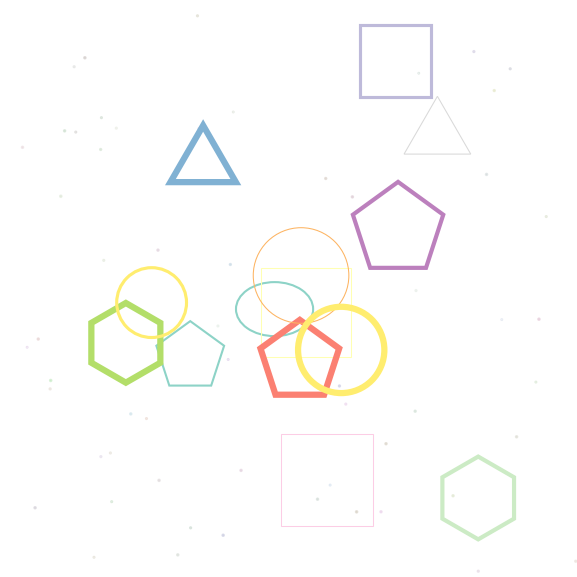[{"shape": "pentagon", "thickness": 1, "radius": 0.31, "center": [0.329, 0.381]}, {"shape": "oval", "thickness": 1, "radius": 0.33, "center": [0.475, 0.464]}, {"shape": "square", "thickness": 0.5, "radius": 0.39, "center": [0.53, 0.458]}, {"shape": "square", "thickness": 1.5, "radius": 0.31, "center": [0.685, 0.893]}, {"shape": "pentagon", "thickness": 3, "radius": 0.36, "center": [0.519, 0.374]}, {"shape": "triangle", "thickness": 3, "radius": 0.33, "center": [0.352, 0.716]}, {"shape": "circle", "thickness": 0.5, "radius": 0.41, "center": [0.521, 0.522]}, {"shape": "hexagon", "thickness": 3, "radius": 0.34, "center": [0.218, 0.405]}, {"shape": "square", "thickness": 0.5, "radius": 0.4, "center": [0.566, 0.168]}, {"shape": "triangle", "thickness": 0.5, "radius": 0.33, "center": [0.757, 0.766]}, {"shape": "pentagon", "thickness": 2, "radius": 0.41, "center": [0.689, 0.602]}, {"shape": "hexagon", "thickness": 2, "radius": 0.36, "center": [0.828, 0.137]}, {"shape": "circle", "thickness": 1.5, "radius": 0.3, "center": [0.263, 0.475]}, {"shape": "circle", "thickness": 3, "radius": 0.37, "center": [0.591, 0.393]}]